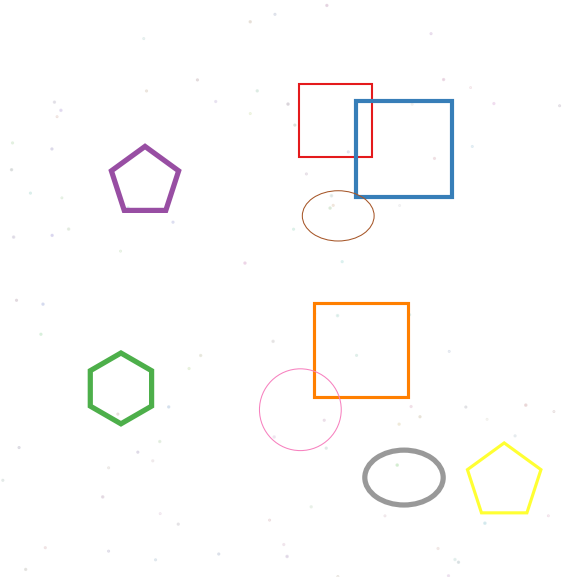[{"shape": "square", "thickness": 1, "radius": 0.31, "center": [0.581, 0.79]}, {"shape": "square", "thickness": 2, "radius": 0.42, "center": [0.7, 0.741]}, {"shape": "hexagon", "thickness": 2.5, "radius": 0.31, "center": [0.209, 0.327]}, {"shape": "pentagon", "thickness": 2.5, "radius": 0.31, "center": [0.251, 0.684]}, {"shape": "square", "thickness": 1.5, "radius": 0.41, "center": [0.625, 0.393]}, {"shape": "pentagon", "thickness": 1.5, "radius": 0.33, "center": [0.873, 0.165]}, {"shape": "oval", "thickness": 0.5, "radius": 0.31, "center": [0.586, 0.625]}, {"shape": "circle", "thickness": 0.5, "radius": 0.35, "center": [0.52, 0.29]}, {"shape": "oval", "thickness": 2.5, "radius": 0.34, "center": [0.7, 0.172]}]